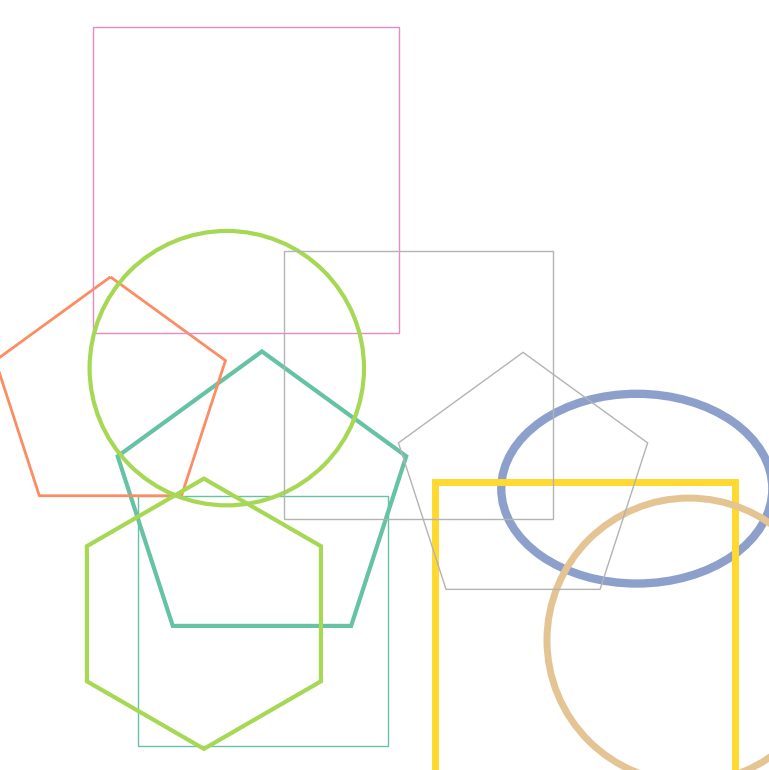[{"shape": "pentagon", "thickness": 1.5, "radius": 0.99, "center": [0.34, 0.347]}, {"shape": "square", "thickness": 0.5, "radius": 0.81, "center": [0.342, 0.194]}, {"shape": "pentagon", "thickness": 1, "radius": 0.79, "center": [0.143, 0.483]}, {"shape": "oval", "thickness": 3, "radius": 0.88, "center": [0.827, 0.365]}, {"shape": "square", "thickness": 0.5, "radius": 0.99, "center": [0.319, 0.766]}, {"shape": "circle", "thickness": 1.5, "radius": 0.89, "center": [0.295, 0.522]}, {"shape": "hexagon", "thickness": 1.5, "radius": 0.88, "center": [0.265, 0.203]}, {"shape": "square", "thickness": 2.5, "radius": 0.97, "center": [0.76, 0.18]}, {"shape": "circle", "thickness": 2.5, "radius": 0.92, "center": [0.895, 0.169]}, {"shape": "square", "thickness": 0.5, "radius": 0.87, "center": [0.544, 0.5]}, {"shape": "pentagon", "thickness": 0.5, "radius": 0.85, "center": [0.679, 0.372]}]